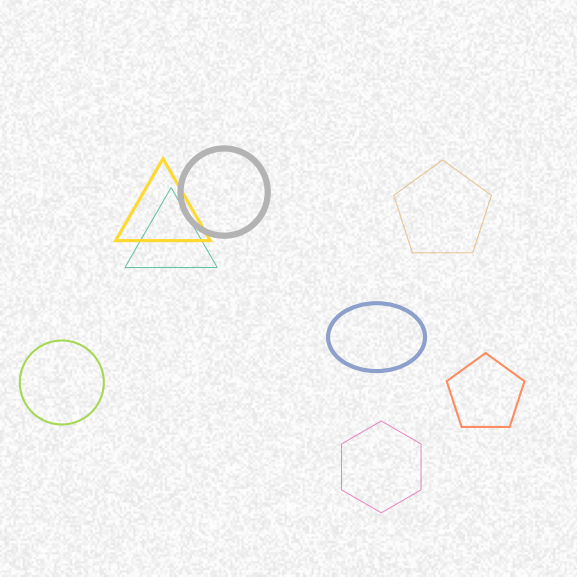[{"shape": "triangle", "thickness": 0.5, "radius": 0.46, "center": [0.296, 0.582]}, {"shape": "pentagon", "thickness": 1, "radius": 0.35, "center": [0.841, 0.317]}, {"shape": "oval", "thickness": 2, "radius": 0.42, "center": [0.652, 0.415]}, {"shape": "hexagon", "thickness": 0.5, "radius": 0.4, "center": [0.66, 0.191]}, {"shape": "circle", "thickness": 1, "radius": 0.36, "center": [0.107, 0.337]}, {"shape": "triangle", "thickness": 1.5, "radius": 0.47, "center": [0.282, 0.63]}, {"shape": "pentagon", "thickness": 0.5, "radius": 0.44, "center": [0.766, 0.633]}, {"shape": "circle", "thickness": 3, "radius": 0.38, "center": [0.388, 0.667]}]